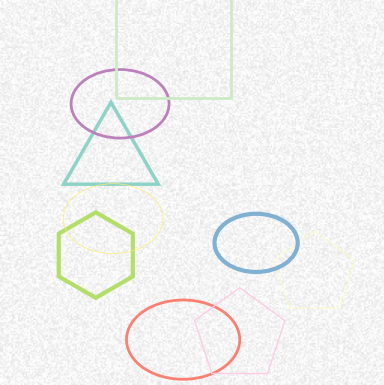[{"shape": "triangle", "thickness": 2.5, "radius": 0.71, "center": [0.288, 0.592]}, {"shape": "pentagon", "thickness": 0.5, "radius": 0.55, "center": [0.818, 0.29]}, {"shape": "oval", "thickness": 2, "radius": 0.74, "center": [0.476, 0.118]}, {"shape": "oval", "thickness": 3, "radius": 0.54, "center": [0.665, 0.369]}, {"shape": "hexagon", "thickness": 3, "radius": 0.56, "center": [0.249, 0.337]}, {"shape": "pentagon", "thickness": 1, "radius": 0.62, "center": [0.623, 0.13]}, {"shape": "oval", "thickness": 2, "radius": 0.64, "center": [0.312, 0.73]}, {"shape": "square", "thickness": 2, "radius": 0.75, "center": [0.451, 0.893]}, {"shape": "oval", "thickness": 0.5, "radius": 0.65, "center": [0.294, 0.432]}]